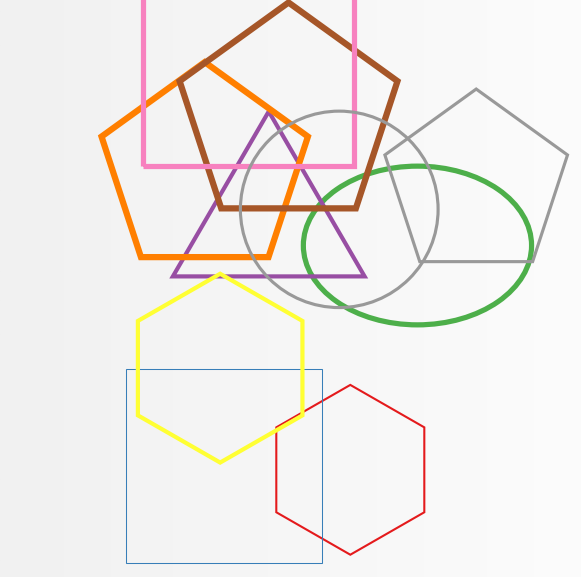[{"shape": "hexagon", "thickness": 1, "radius": 0.74, "center": [0.603, 0.186]}, {"shape": "square", "thickness": 0.5, "radius": 0.84, "center": [0.385, 0.192]}, {"shape": "oval", "thickness": 2.5, "radius": 0.98, "center": [0.718, 0.574]}, {"shape": "triangle", "thickness": 2, "radius": 0.95, "center": [0.462, 0.616]}, {"shape": "pentagon", "thickness": 3, "radius": 0.93, "center": [0.352, 0.705]}, {"shape": "hexagon", "thickness": 2, "radius": 0.82, "center": [0.379, 0.362]}, {"shape": "pentagon", "thickness": 3, "radius": 0.99, "center": [0.496, 0.798]}, {"shape": "square", "thickness": 2.5, "radius": 0.91, "center": [0.428, 0.893]}, {"shape": "pentagon", "thickness": 1.5, "radius": 0.83, "center": [0.819, 0.68]}, {"shape": "circle", "thickness": 1.5, "radius": 0.85, "center": [0.584, 0.637]}]